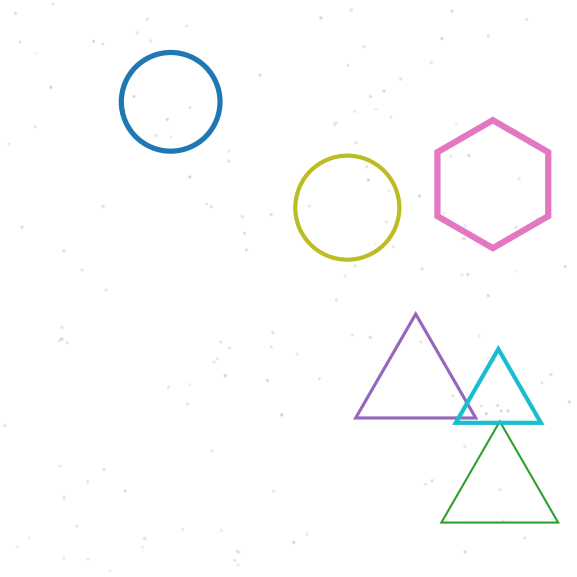[{"shape": "circle", "thickness": 2.5, "radius": 0.43, "center": [0.296, 0.823]}, {"shape": "triangle", "thickness": 1, "radius": 0.58, "center": [0.865, 0.153]}, {"shape": "triangle", "thickness": 1.5, "radius": 0.6, "center": [0.72, 0.335]}, {"shape": "hexagon", "thickness": 3, "radius": 0.55, "center": [0.853, 0.68]}, {"shape": "circle", "thickness": 2, "radius": 0.45, "center": [0.601, 0.64]}, {"shape": "triangle", "thickness": 2, "radius": 0.43, "center": [0.863, 0.31]}]